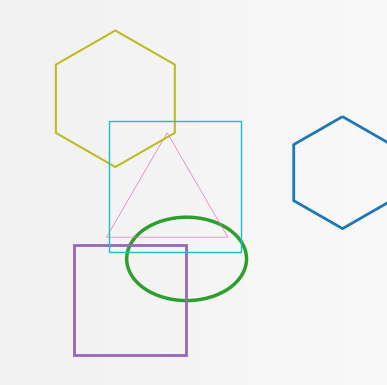[{"shape": "hexagon", "thickness": 2, "radius": 0.73, "center": [0.884, 0.552]}, {"shape": "oval", "thickness": 2.5, "radius": 0.77, "center": [0.482, 0.328]}, {"shape": "square", "thickness": 2, "radius": 0.72, "center": [0.336, 0.221]}, {"shape": "triangle", "thickness": 0.5, "radius": 0.9, "center": [0.431, 0.474]}, {"shape": "hexagon", "thickness": 1.5, "radius": 0.89, "center": [0.298, 0.744]}, {"shape": "square", "thickness": 1, "radius": 0.85, "center": [0.452, 0.517]}]